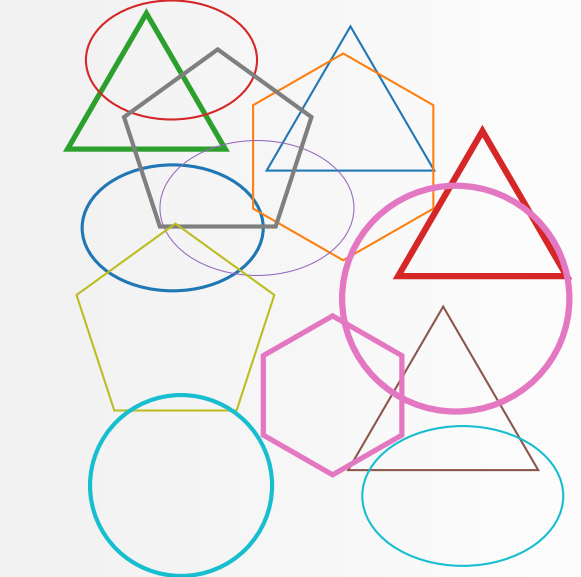[{"shape": "triangle", "thickness": 1, "radius": 0.83, "center": [0.603, 0.787]}, {"shape": "oval", "thickness": 1.5, "radius": 0.78, "center": [0.297, 0.605]}, {"shape": "hexagon", "thickness": 1, "radius": 0.9, "center": [0.59, 0.727]}, {"shape": "triangle", "thickness": 2.5, "radius": 0.78, "center": [0.252, 0.819]}, {"shape": "oval", "thickness": 1, "radius": 0.74, "center": [0.295, 0.895]}, {"shape": "triangle", "thickness": 3, "radius": 0.84, "center": [0.83, 0.605]}, {"shape": "oval", "thickness": 0.5, "radius": 0.83, "center": [0.442, 0.639]}, {"shape": "triangle", "thickness": 1, "radius": 0.94, "center": [0.762, 0.279]}, {"shape": "hexagon", "thickness": 2.5, "radius": 0.69, "center": [0.572, 0.315]}, {"shape": "circle", "thickness": 3, "radius": 0.98, "center": [0.784, 0.482]}, {"shape": "pentagon", "thickness": 2, "radius": 0.85, "center": [0.375, 0.744]}, {"shape": "pentagon", "thickness": 1, "radius": 0.89, "center": [0.302, 0.433]}, {"shape": "oval", "thickness": 1, "radius": 0.86, "center": [0.796, 0.14]}, {"shape": "circle", "thickness": 2, "radius": 0.78, "center": [0.311, 0.158]}]